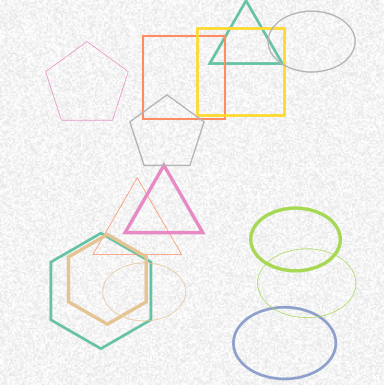[{"shape": "hexagon", "thickness": 2, "radius": 0.75, "center": [0.262, 0.244]}, {"shape": "triangle", "thickness": 2, "radius": 0.54, "center": [0.639, 0.889]}, {"shape": "square", "thickness": 1.5, "radius": 0.54, "center": [0.477, 0.798]}, {"shape": "triangle", "thickness": 0.5, "radius": 0.67, "center": [0.356, 0.405]}, {"shape": "oval", "thickness": 2, "radius": 0.66, "center": [0.739, 0.109]}, {"shape": "pentagon", "thickness": 0.5, "radius": 0.56, "center": [0.226, 0.779]}, {"shape": "triangle", "thickness": 2.5, "radius": 0.58, "center": [0.426, 0.454]}, {"shape": "oval", "thickness": 0.5, "radius": 0.64, "center": [0.797, 0.264]}, {"shape": "oval", "thickness": 2.5, "radius": 0.58, "center": [0.768, 0.378]}, {"shape": "square", "thickness": 2, "radius": 0.57, "center": [0.625, 0.815]}, {"shape": "oval", "thickness": 0.5, "radius": 0.54, "center": [0.375, 0.242]}, {"shape": "hexagon", "thickness": 2.5, "radius": 0.58, "center": [0.279, 0.274]}, {"shape": "oval", "thickness": 1, "radius": 0.56, "center": [0.809, 0.892]}, {"shape": "pentagon", "thickness": 1, "radius": 0.51, "center": [0.434, 0.652]}]